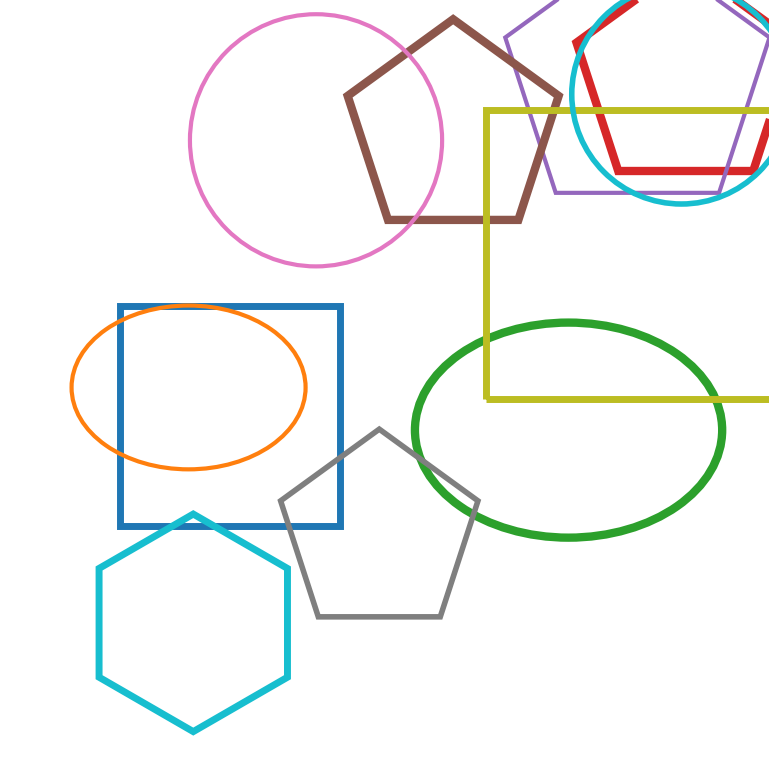[{"shape": "square", "thickness": 2.5, "radius": 0.71, "center": [0.299, 0.459]}, {"shape": "oval", "thickness": 1.5, "radius": 0.76, "center": [0.245, 0.497]}, {"shape": "oval", "thickness": 3, "radius": 1.0, "center": [0.738, 0.441]}, {"shape": "pentagon", "thickness": 3, "radius": 0.75, "center": [0.891, 0.899]}, {"shape": "pentagon", "thickness": 1.5, "radius": 0.9, "center": [0.828, 0.896]}, {"shape": "pentagon", "thickness": 3, "radius": 0.72, "center": [0.589, 0.831]}, {"shape": "circle", "thickness": 1.5, "radius": 0.82, "center": [0.41, 0.818]}, {"shape": "pentagon", "thickness": 2, "radius": 0.67, "center": [0.493, 0.308]}, {"shape": "square", "thickness": 2.5, "radius": 0.94, "center": [0.819, 0.67]}, {"shape": "hexagon", "thickness": 2.5, "radius": 0.71, "center": [0.251, 0.191]}, {"shape": "circle", "thickness": 2, "radius": 0.71, "center": [0.885, 0.877]}]